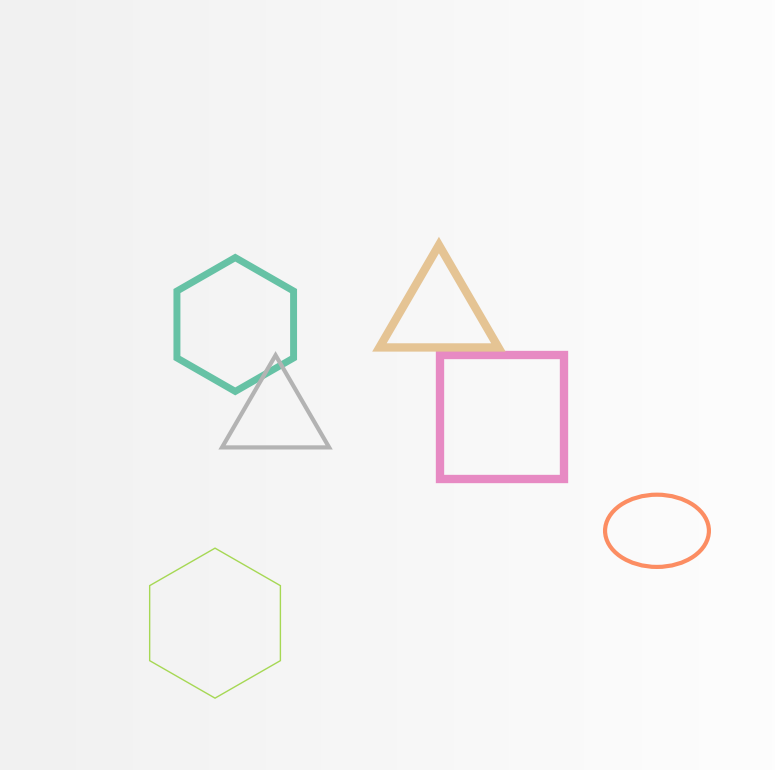[{"shape": "hexagon", "thickness": 2.5, "radius": 0.43, "center": [0.304, 0.579]}, {"shape": "oval", "thickness": 1.5, "radius": 0.34, "center": [0.848, 0.311]}, {"shape": "square", "thickness": 3, "radius": 0.4, "center": [0.648, 0.458]}, {"shape": "hexagon", "thickness": 0.5, "radius": 0.49, "center": [0.277, 0.191]}, {"shape": "triangle", "thickness": 3, "radius": 0.44, "center": [0.566, 0.593]}, {"shape": "triangle", "thickness": 1.5, "radius": 0.4, "center": [0.356, 0.459]}]